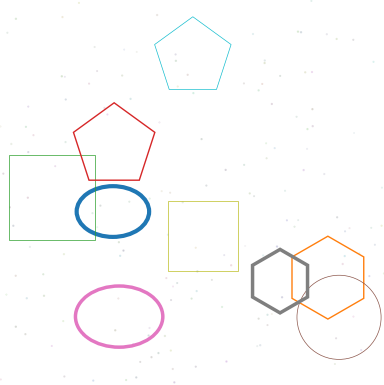[{"shape": "oval", "thickness": 3, "radius": 0.47, "center": [0.293, 0.451]}, {"shape": "hexagon", "thickness": 1, "radius": 0.54, "center": [0.852, 0.279]}, {"shape": "square", "thickness": 0.5, "radius": 0.56, "center": [0.136, 0.487]}, {"shape": "pentagon", "thickness": 1, "radius": 0.56, "center": [0.296, 0.622]}, {"shape": "circle", "thickness": 0.5, "radius": 0.55, "center": [0.881, 0.176]}, {"shape": "oval", "thickness": 2.5, "radius": 0.57, "center": [0.309, 0.178]}, {"shape": "hexagon", "thickness": 2.5, "radius": 0.41, "center": [0.727, 0.27]}, {"shape": "square", "thickness": 0.5, "radius": 0.45, "center": [0.528, 0.387]}, {"shape": "pentagon", "thickness": 0.5, "radius": 0.52, "center": [0.501, 0.852]}]